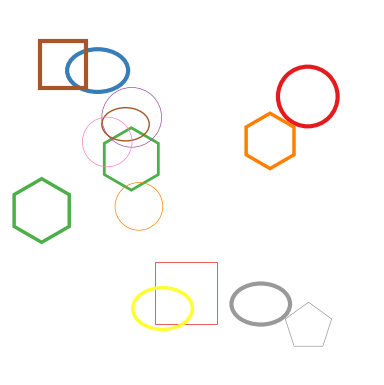[{"shape": "circle", "thickness": 3, "radius": 0.39, "center": [0.799, 0.749]}, {"shape": "square", "thickness": 0.5, "radius": 0.4, "center": [0.483, 0.239]}, {"shape": "oval", "thickness": 3, "radius": 0.4, "center": [0.254, 0.817]}, {"shape": "hexagon", "thickness": 2.5, "radius": 0.41, "center": [0.108, 0.453]}, {"shape": "hexagon", "thickness": 2, "radius": 0.41, "center": [0.341, 0.587]}, {"shape": "circle", "thickness": 0.5, "radius": 0.39, "center": [0.342, 0.695]}, {"shape": "circle", "thickness": 0.5, "radius": 0.31, "center": [0.361, 0.464]}, {"shape": "hexagon", "thickness": 2.5, "radius": 0.36, "center": [0.701, 0.634]}, {"shape": "oval", "thickness": 2.5, "radius": 0.39, "center": [0.422, 0.199]}, {"shape": "square", "thickness": 3, "radius": 0.3, "center": [0.164, 0.832]}, {"shape": "oval", "thickness": 1, "radius": 0.31, "center": [0.326, 0.677]}, {"shape": "circle", "thickness": 0.5, "radius": 0.32, "center": [0.278, 0.631]}, {"shape": "pentagon", "thickness": 0.5, "radius": 0.32, "center": [0.801, 0.152]}, {"shape": "oval", "thickness": 3, "radius": 0.38, "center": [0.677, 0.21]}]